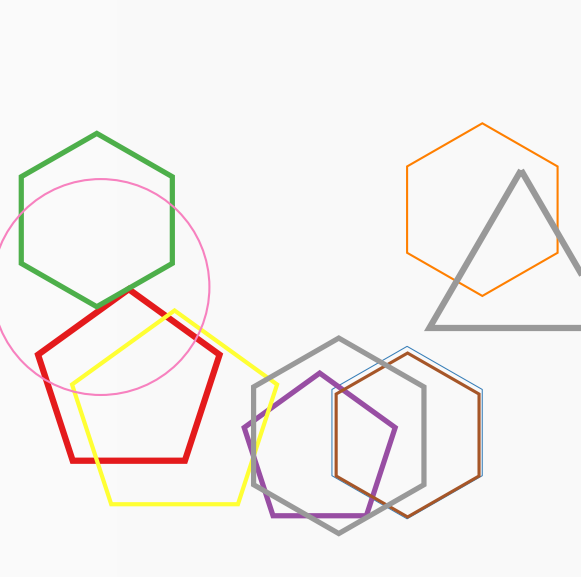[{"shape": "pentagon", "thickness": 3, "radius": 0.82, "center": [0.222, 0.334]}, {"shape": "hexagon", "thickness": 0.5, "radius": 0.75, "center": [0.7, 0.25]}, {"shape": "hexagon", "thickness": 2.5, "radius": 0.75, "center": [0.167, 0.618]}, {"shape": "pentagon", "thickness": 2.5, "radius": 0.68, "center": [0.55, 0.217]}, {"shape": "hexagon", "thickness": 1, "radius": 0.75, "center": [0.83, 0.636]}, {"shape": "pentagon", "thickness": 2, "radius": 0.93, "center": [0.3, 0.276]}, {"shape": "hexagon", "thickness": 1.5, "radius": 0.71, "center": [0.701, 0.246]}, {"shape": "circle", "thickness": 1, "radius": 0.93, "center": [0.173, 0.502]}, {"shape": "triangle", "thickness": 3, "radius": 0.91, "center": [0.896, 0.522]}, {"shape": "hexagon", "thickness": 2.5, "radius": 0.85, "center": [0.583, 0.244]}]